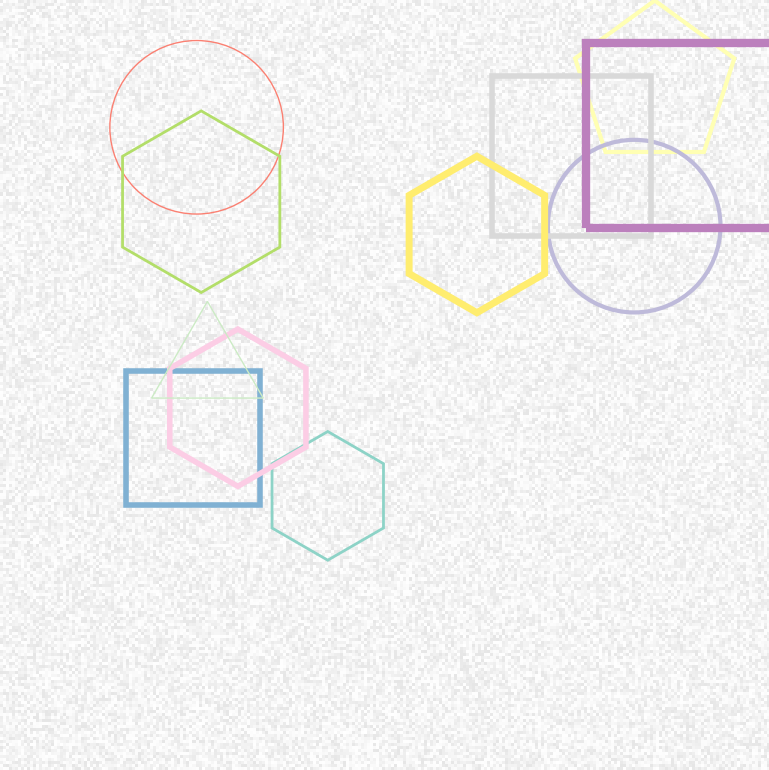[{"shape": "hexagon", "thickness": 1, "radius": 0.42, "center": [0.426, 0.356]}, {"shape": "pentagon", "thickness": 1.5, "radius": 0.54, "center": [0.85, 0.891]}, {"shape": "circle", "thickness": 1.5, "radius": 0.56, "center": [0.824, 0.706]}, {"shape": "circle", "thickness": 0.5, "radius": 0.56, "center": [0.255, 0.835]}, {"shape": "square", "thickness": 2, "radius": 0.43, "center": [0.251, 0.431]}, {"shape": "hexagon", "thickness": 1, "radius": 0.59, "center": [0.261, 0.738]}, {"shape": "hexagon", "thickness": 2, "radius": 0.51, "center": [0.309, 0.471]}, {"shape": "square", "thickness": 2, "radius": 0.52, "center": [0.742, 0.797]}, {"shape": "square", "thickness": 3, "radius": 0.6, "center": [0.88, 0.824]}, {"shape": "triangle", "thickness": 0.5, "radius": 0.42, "center": [0.269, 0.525]}, {"shape": "hexagon", "thickness": 2.5, "radius": 0.51, "center": [0.619, 0.695]}]